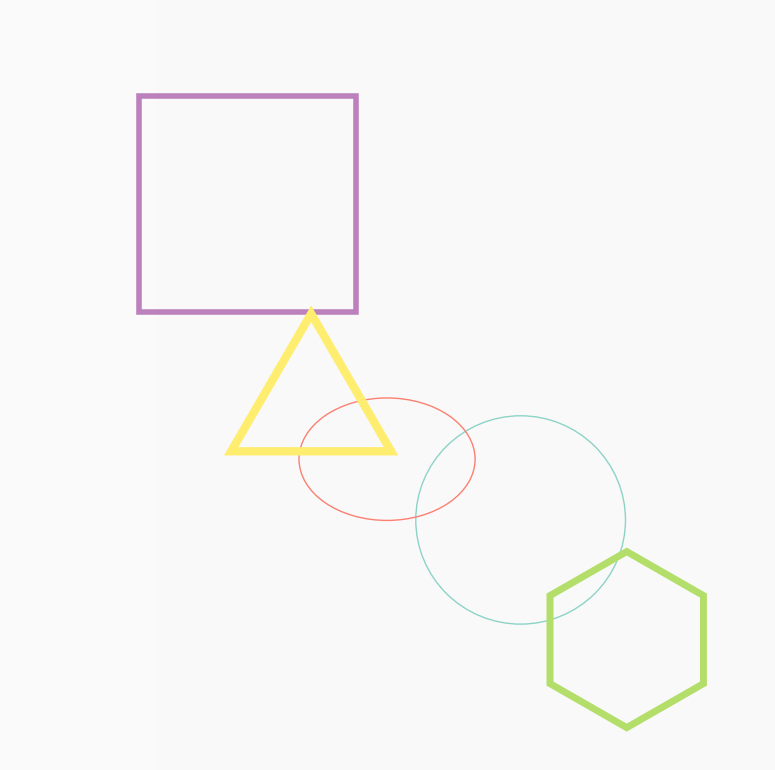[{"shape": "circle", "thickness": 0.5, "radius": 0.68, "center": [0.672, 0.325]}, {"shape": "oval", "thickness": 0.5, "radius": 0.57, "center": [0.499, 0.404]}, {"shape": "hexagon", "thickness": 2.5, "radius": 0.57, "center": [0.809, 0.169]}, {"shape": "square", "thickness": 2, "radius": 0.7, "center": [0.32, 0.735]}, {"shape": "triangle", "thickness": 3, "radius": 0.6, "center": [0.401, 0.473]}]